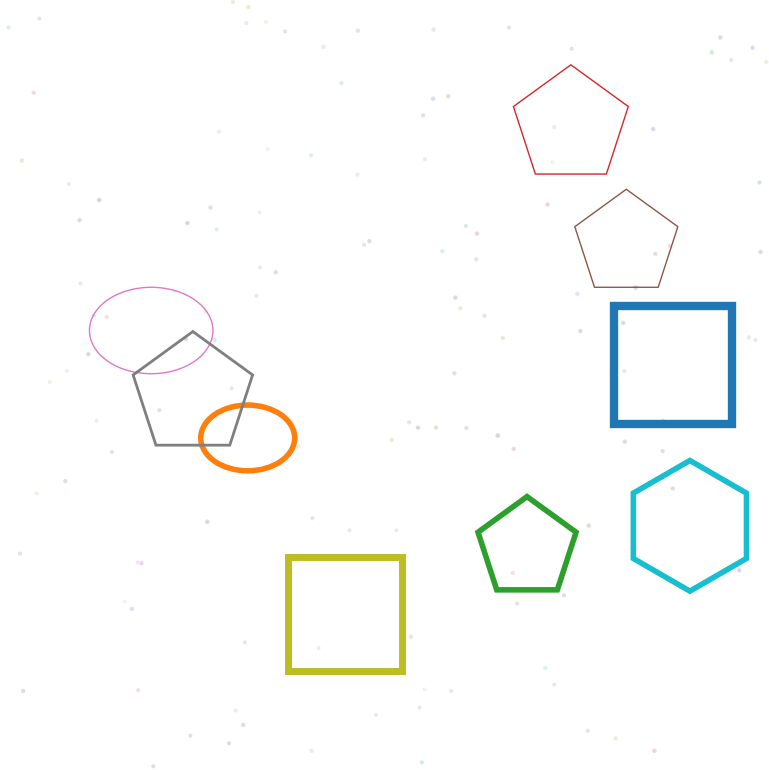[{"shape": "square", "thickness": 3, "radius": 0.39, "center": [0.874, 0.526]}, {"shape": "oval", "thickness": 2, "radius": 0.3, "center": [0.322, 0.431]}, {"shape": "pentagon", "thickness": 2, "radius": 0.33, "center": [0.684, 0.288]}, {"shape": "pentagon", "thickness": 0.5, "radius": 0.39, "center": [0.741, 0.837]}, {"shape": "pentagon", "thickness": 0.5, "radius": 0.35, "center": [0.813, 0.684]}, {"shape": "oval", "thickness": 0.5, "radius": 0.4, "center": [0.196, 0.571]}, {"shape": "pentagon", "thickness": 1, "radius": 0.41, "center": [0.25, 0.488]}, {"shape": "square", "thickness": 2.5, "radius": 0.37, "center": [0.448, 0.202]}, {"shape": "hexagon", "thickness": 2, "radius": 0.42, "center": [0.896, 0.317]}]